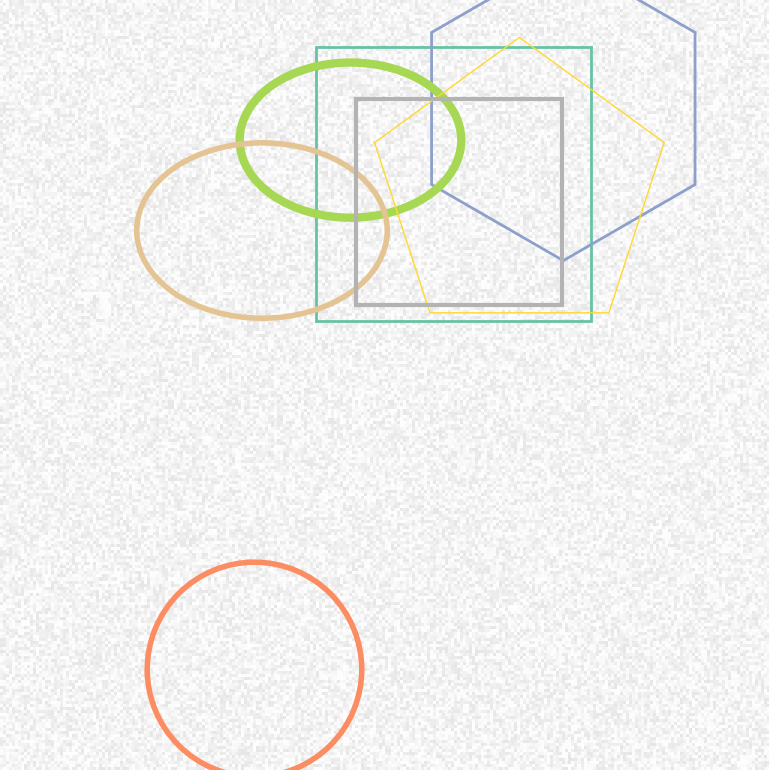[{"shape": "square", "thickness": 1, "radius": 0.89, "center": [0.589, 0.761]}, {"shape": "circle", "thickness": 2, "radius": 0.7, "center": [0.33, 0.131]}, {"shape": "hexagon", "thickness": 1, "radius": 0.99, "center": [0.732, 0.859]}, {"shape": "oval", "thickness": 3, "radius": 0.72, "center": [0.455, 0.818]}, {"shape": "pentagon", "thickness": 0.5, "radius": 0.99, "center": [0.675, 0.754]}, {"shape": "oval", "thickness": 2, "radius": 0.81, "center": [0.34, 0.701]}, {"shape": "square", "thickness": 1.5, "radius": 0.67, "center": [0.596, 0.738]}]